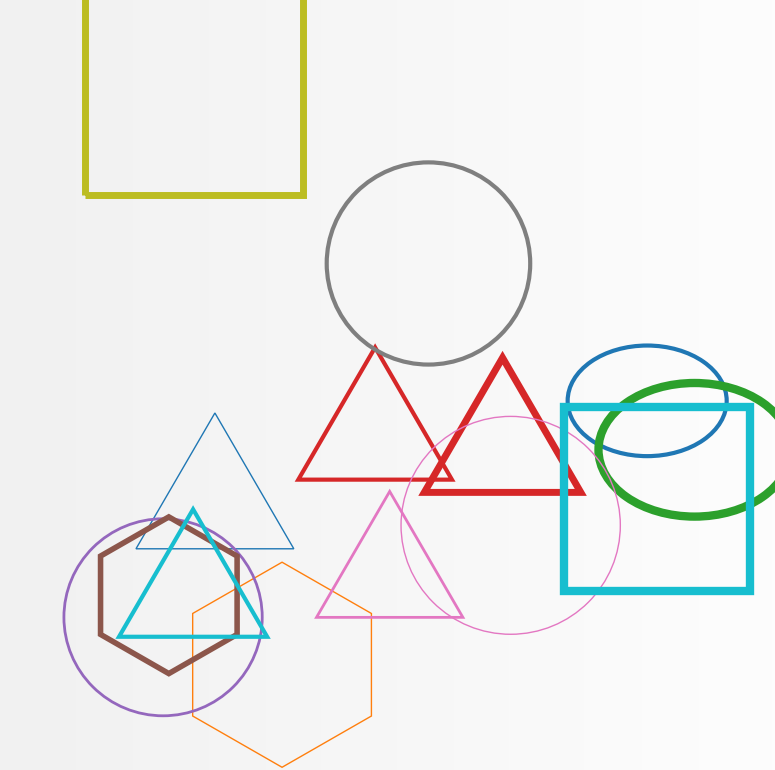[{"shape": "triangle", "thickness": 0.5, "radius": 0.59, "center": [0.277, 0.346]}, {"shape": "oval", "thickness": 1.5, "radius": 0.51, "center": [0.835, 0.479]}, {"shape": "hexagon", "thickness": 0.5, "radius": 0.67, "center": [0.364, 0.137]}, {"shape": "oval", "thickness": 3, "radius": 0.62, "center": [0.896, 0.416]}, {"shape": "triangle", "thickness": 1.5, "radius": 0.57, "center": [0.484, 0.434]}, {"shape": "triangle", "thickness": 2.5, "radius": 0.58, "center": [0.648, 0.419]}, {"shape": "circle", "thickness": 1, "radius": 0.64, "center": [0.21, 0.198]}, {"shape": "hexagon", "thickness": 2, "radius": 0.51, "center": [0.218, 0.227]}, {"shape": "circle", "thickness": 0.5, "radius": 0.71, "center": [0.659, 0.318]}, {"shape": "triangle", "thickness": 1, "radius": 0.55, "center": [0.503, 0.253]}, {"shape": "circle", "thickness": 1.5, "radius": 0.66, "center": [0.553, 0.658]}, {"shape": "square", "thickness": 2.5, "radius": 0.7, "center": [0.251, 0.887]}, {"shape": "triangle", "thickness": 1.5, "radius": 0.55, "center": [0.249, 0.228]}, {"shape": "square", "thickness": 3, "radius": 0.6, "center": [0.848, 0.352]}]